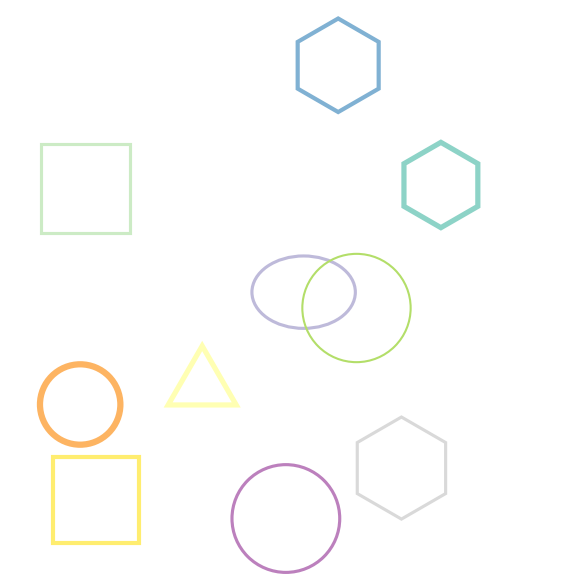[{"shape": "hexagon", "thickness": 2.5, "radius": 0.37, "center": [0.763, 0.679]}, {"shape": "triangle", "thickness": 2.5, "radius": 0.34, "center": [0.35, 0.332]}, {"shape": "oval", "thickness": 1.5, "radius": 0.45, "center": [0.526, 0.493]}, {"shape": "hexagon", "thickness": 2, "radius": 0.4, "center": [0.586, 0.886]}, {"shape": "circle", "thickness": 3, "radius": 0.35, "center": [0.139, 0.299]}, {"shape": "circle", "thickness": 1, "radius": 0.47, "center": [0.617, 0.466]}, {"shape": "hexagon", "thickness": 1.5, "radius": 0.44, "center": [0.695, 0.189]}, {"shape": "circle", "thickness": 1.5, "radius": 0.47, "center": [0.495, 0.101]}, {"shape": "square", "thickness": 1.5, "radius": 0.39, "center": [0.149, 0.673]}, {"shape": "square", "thickness": 2, "radius": 0.37, "center": [0.166, 0.133]}]